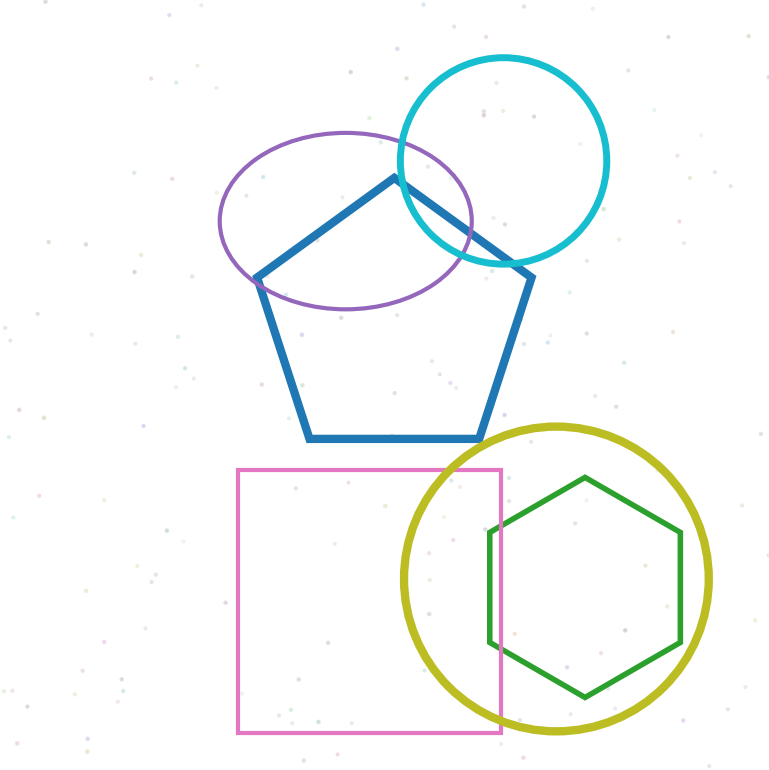[{"shape": "pentagon", "thickness": 3, "radius": 0.94, "center": [0.512, 0.582]}, {"shape": "hexagon", "thickness": 2, "radius": 0.71, "center": [0.76, 0.237]}, {"shape": "oval", "thickness": 1.5, "radius": 0.82, "center": [0.449, 0.713]}, {"shape": "square", "thickness": 1.5, "radius": 0.85, "center": [0.479, 0.219]}, {"shape": "circle", "thickness": 3, "radius": 0.99, "center": [0.723, 0.248]}, {"shape": "circle", "thickness": 2.5, "radius": 0.67, "center": [0.654, 0.791]}]